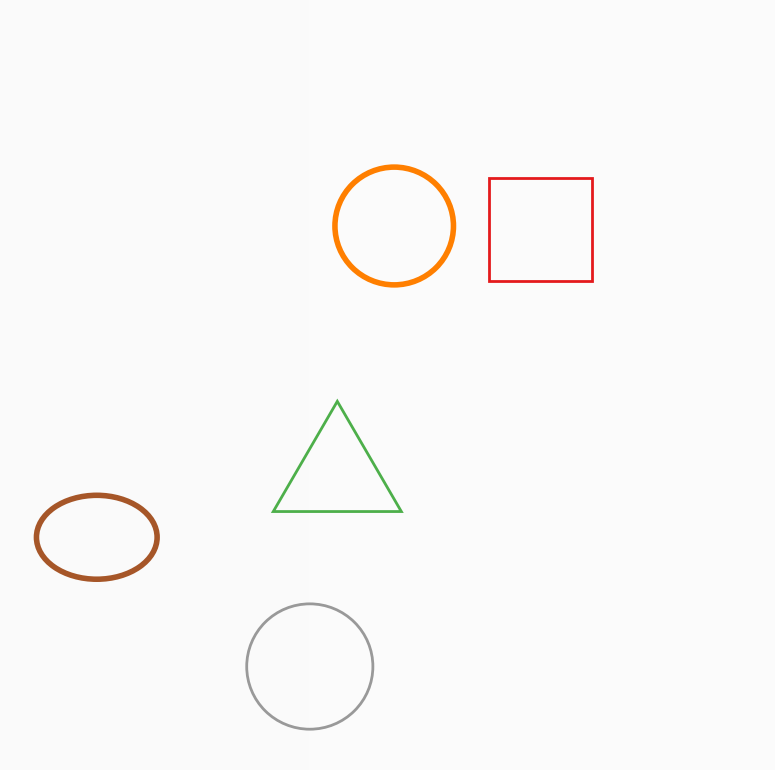[{"shape": "square", "thickness": 1, "radius": 0.33, "center": [0.698, 0.702]}, {"shape": "triangle", "thickness": 1, "radius": 0.48, "center": [0.435, 0.383]}, {"shape": "circle", "thickness": 2, "radius": 0.38, "center": [0.509, 0.707]}, {"shape": "oval", "thickness": 2, "radius": 0.39, "center": [0.125, 0.302]}, {"shape": "circle", "thickness": 1, "radius": 0.41, "center": [0.4, 0.134]}]